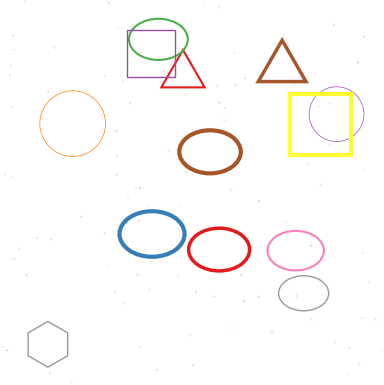[{"shape": "oval", "thickness": 2.5, "radius": 0.4, "center": [0.569, 0.352]}, {"shape": "triangle", "thickness": 1.5, "radius": 0.32, "center": [0.475, 0.805]}, {"shape": "oval", "thickness": 3, "radius": 0.42, "center": [0.395, 0.392]}, {"shape": "oval", "thickness": 1.5, "radius": 0.38, "center": [0.411, 0.898]}, {"shape": "square", "thickness": 1, "radius": 0.31, "center": [0.392, 0.861]}, {"shape": "circle", "thickness": 0.5, "radius": 0.36, "center": [0.874, 0.703]}, {"shape": "circle", "thickness": 0.5, "radius": 0.43, "center": [0.189, 0.679]}, {"shape": "square", "thickness": 3, "radius": 0.4, "center": [0.833, 0.677]}, {"shape": "oval", "thickness": 3, "radius": 0.4, "center": [0.546, 0.606]}, {"shape": "triangle", "thickness": 2.5, "radius": 0.36, "center": [0.733, 0.824]}, {"shape": "oval", "thickness": 1.5, "radius": 0.37, "center": [0.768, 0.349]}, {"shape": "oval", "thickness": 1, "radius": 0.32, "center": [0.789, 0.238]}, {"shape": "hexagon", "thickness": 1, "radius": 0.3, "center": [0.124, 0.106]}]